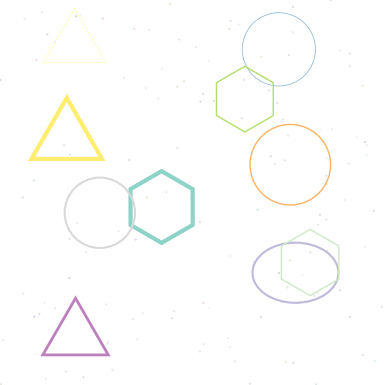[{"shape": "hexagon", "thickness": 3, "radius": 0.47, "center": [0.42, 0.462]}, {"shape": "triangle", "thickness": 0.5, "radius": 0.47, "center": [0.194, 0.884]}, {"shape": "oval", "thickness": 1.5, "radius": 0.56, "center": [0.767, 0.292]}, {"shape": "circle", "thickness": 0.5, "radius": 0.48, "center": [0.724, 0.872]}, {"shape": "circle", "thickness": 1, "radius": 0.52, "center": [0.754, 0.572]}, {"shape": "hexagon", "thickness": 1, "radius": 0.43, "center": [0.636, 0.742]}, {"shape": "circle", "thickness": 1.5, "radius": 0.46, "center": [0.259, 0.447]}, {"shape": "triangle", "thickness": 2, "radius": 0.49, "center": [0.196, 0.127]}, {"shape": "hexagon", "thickness": 1, "radius": 0.43, "center": [0.805, 0.318]}, {"shape": "triangle", "thickness": 3, "radius": 0.53, "center": [0.173, 0.64]}]